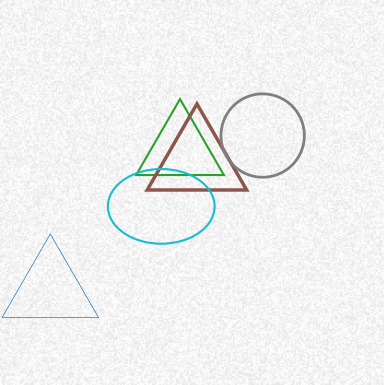[{"shape": "triangle", "thickness": 0.5, "radius": 0.72, "center": [0.131, 0.247]}, {"shape": "triangle", "thickness": 1.5, "radius": 0.66, "center": [0.468, 0.611]}, {"shape": "triangle", "thickness": 2.5, "radius": 0.75, "center": [0.512, 0.581]}, {"shape": "circle", "thickness": 2, "radius": 0.54, "center": [0.682, 0.648]}, {"shape": "oval", "thickness": 1.5, "radius": 0.69, "center": [0.419, 0.464]}]